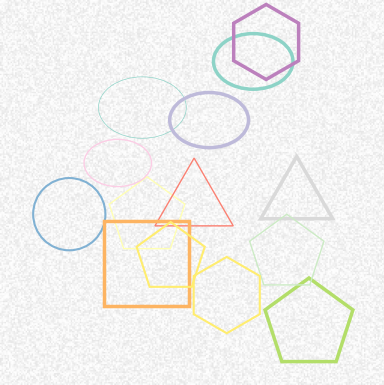[{"shape": "oval", "thickness": 2.5, "radius": 0.52, "center": [0.658, 0.84]}, {"shape": "oval", "thickness": 0.5, "radius": 0.57, "center": [0.37, 0.721]}, {"shape": "pentagon", "thickness": 1, "radius": 0.52, "center": [0.382, 0.438]}, {"shape": "oval", "thickness": 2.5, "radius": 0.51, "center": [0.543, 0.688]}, {"shape": "triangle", "thickness": 1, "radius": 0.59, "center": [0.504, 0.472]}, {"shape": "circle", "thickness": 1.5, "radius": 0.47, "center": [0.18, 0.444]}, {"shape": "square", "thickness": 2.5, "radius": 0.55, "center": [0.38, 0.315]}, {"shape": "pentagon", "thickness": 2.5, "radius": 0.6, "center": [0.803, 0.158]}, {"shape": "oval", "thickness": 1, "radius": 0.44, "center": [0.306, 0.577]}, {"shape": "triangle", "thickness": 2.5, "radius": 0.54, "center": [0.771, 0.486]}, {"shape": "hexagon", "thickness": 2.5, "radius": 0.49, "center": [0.691, 0.891]}, {"shape": "pentagon", "thickness": 1, "radius": 0.51, "center": [0.745, 0.342]}, {"shape": "pentagon", "thickness": 1.5, "radius": 0.47, "center": [0.443, 0.33]}, {"shape": "hexagon", "thickness": 1.5, "radius": 0.5, "center": [0.589, 0.234]}]